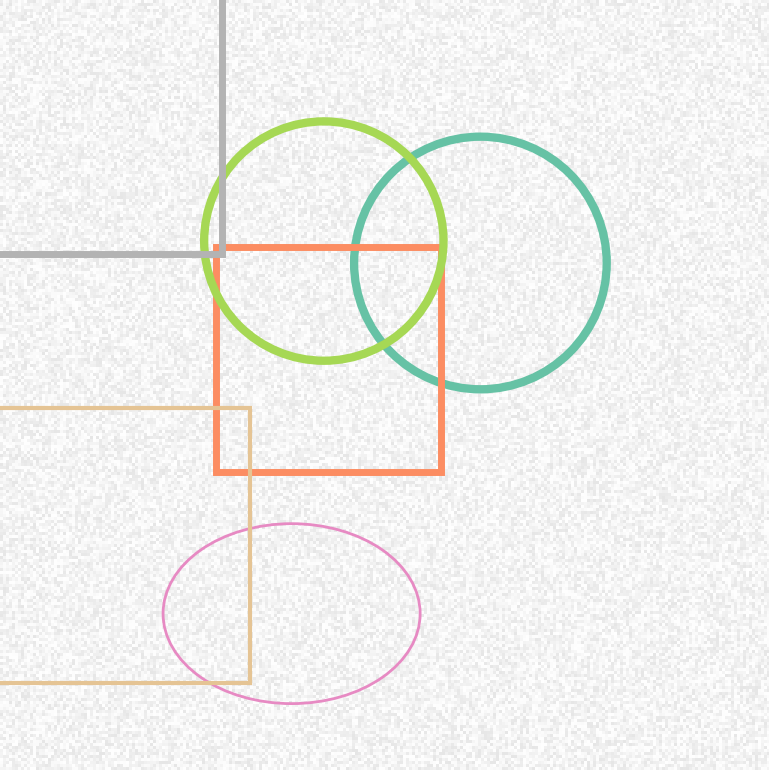[{"shape": "circle", "thickness": 3, "radius": 0.82, "center": [0.624, 0.658]}, {"shape": "square", "thickness": 2.5, "radius": 0.73, "center": [0.427, 0.533]}, {"shape": "oval", "thickness": 1, "radius": 0.83, "center": [0.379, 0.203]}, {"shape": "circle", "thickness": 3, "radius": 0.78, "center": [0.421, 0.687]}, {"shape": "square", "thickness": 1.5, "radius": 0.89, "center": [0.146, 0.291]}, {"shape": "square", "thickness": 2.5, "radius": 0.9, "center": [0.108, 0.85]}]